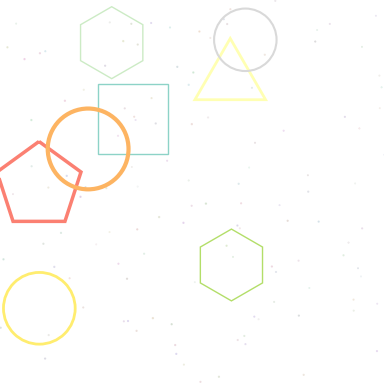[{"shape": "square", "thickness": 1, "radius": 0.45, "center": [0.347, 0.69]}, {"shape": "triangle", "thickness": 2, "radius": 0.53, "center": [0.598, 0.794]}, {"shape": "pentagon", "thickness": 2.5, "radius": 0.57, "center": [0.101, 0.518]}, {"shape": "circle", "thickness": 3, "radius": 0.52, "center": [0.229, 0.613]}, {"shape": "hexagon", "thickness": 1, "radius": 0.47, "center": [0.601, 0.312]}, {"shape": "circle", "thickness": 1.5, "radius": 0.41, "center": [0.637, 0.897]}, {"shape": "hexagon", "thickness": 1, "radius": 0.47, "center": [0.29, 0.889]}, {"shape": "circle", "thickness": 2, "radius": 0.47, "center": [0.102, 0.199]}]